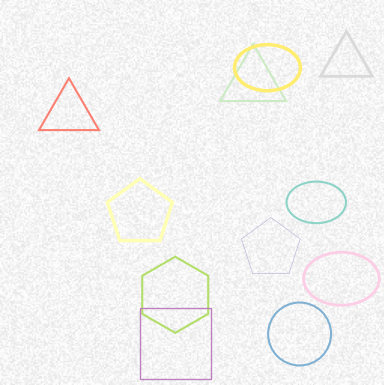[{"shape": "oval", "thickness": 1.5, "radius": 0.39, "center": [0.821, 0.474]}, {"shape": "pentagon", "thickness": 2.5, "radius": 0.44, "center": [0.363, 0.447]}, {"shape": "pentagon", "thickness": 0.5, "radius": 0.4, "center": [0.703, 0.355]}, {"shape": "triangle", "thickness": 1.5, "radius": 0.45, "center": [0.179, 0.707]}, {"shape": "circle", "thickness": 1.5, "radius": 0.41, "center": [0.778, 0.132]}, {"shape": "hexagon", "thickness": 1.5, "radius": 0.49, "center": [0.455, 0.234]}, {"shape": "oval", "thickness": 2, "radius": 0.49, "center": [0.887, 0.276]}, {"shape": "triangle", "thickness": 2, "radius": 0.39, "center": [0.9, 0.841]}, {"shape": "square", "thickness": 1, "radius": 0.46, "center": [0.456, 0.108]}, {"shape": "triangle", "thickness": 1.5, "radius": 0.5, "center": [0.657, 0.787]}, {"shape": "oval", "thickness": 2.5, "radius": 0.43, "center": [0.695, 0.824]}]